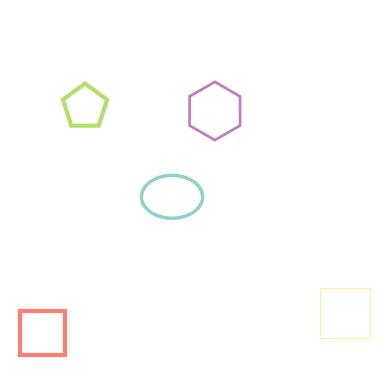[{"shape": "oval", "thickness": 2.5, "radius": 0.4, "center": [0.447, 0.489]}, {"shape": "square", "thickness": 3, "radius": 0.29, "center": [0.11, 0.136]}, {"shape": "pentagon", "thickness": 3, "radius": 0.3, "center": [0.221, 0.722]}, {"shape": "hexagon", "thickness": 2, "radius": 0.38, "center": [0.558, 0.712]}, {"shape": "square", "thickness": 0.5, "radius": 0.33, "center": [0.896, 0.187]}]